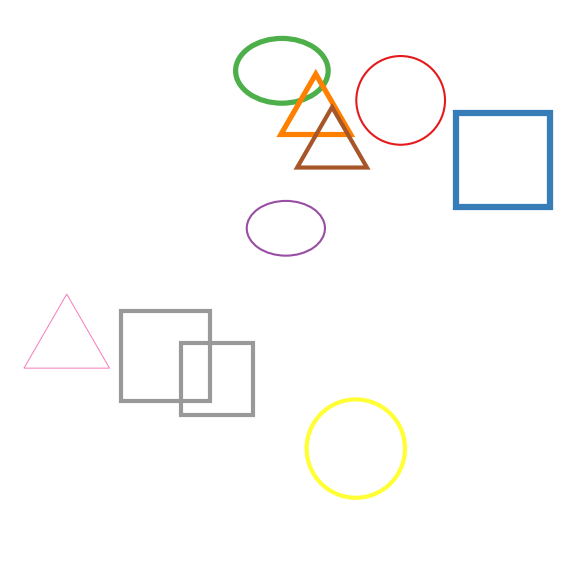[{"shape": "circle", "thickness": 1, "radius": 0.38, "center": [0.694, 0.825]}, {"shape": "square", "thickness": 3, "radius": 0.41, "center": [0.872, 0.721]}, {"shape": "oval", "thickness": 2.5, "radius": 0.4, "center": [0.488, 0.877]}, {"shape": "oval", "thickness": 1, "radius": 0.34, "center": [0.495, 0.604]}, {"shape": "triangle", "thickness": 2.5, "radius": 0.35, "center": [0.547, 0.801]}, {"shape": "circle", "thickness": 2, "radius": 0.43, "center": [0.616, 0.222]}, {"shape": "triangle", "thickness": 2, "radius": 0.35, "center": [0.575, 0.744]}, {"shape": "triangle", "thickness": 0.5, "radius": 0.43, "center": [0.116, 0.404]}, {"shape": "square", "thickness": 2, "radius": 0.31, "center": [0.376, 0.342]}, {"shape": "square", "thickness": 2, "radius": 0.39, "center": [0.287, 0.383]}]